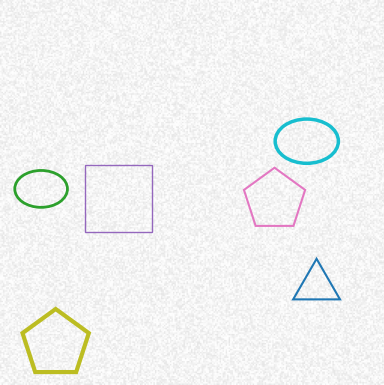[{"shape": "triangle", "thickness": 1.5, "radius": 0.35, "center": [0.822, 0.258]}, {"shape": "oval", "thickness": 2, "radius": 0.34, "center": [0.107, 0.509]}, {"shape": "square", "thickness": 1, "radius": 0.43, "center": [0.309, 0.484]}, {"shape": "pentagon", "thickness": 1.5, "radius": 0.42, "center": [0.713, 0.481]}, {"shape": "pentagon", "thickness": 3, "radius": 0.45, "center": [0.145, 0.107]}, {"shape": "oval", "thickness": 2.5, "radius": 0.41, "center": [0.797, 0.633]}]